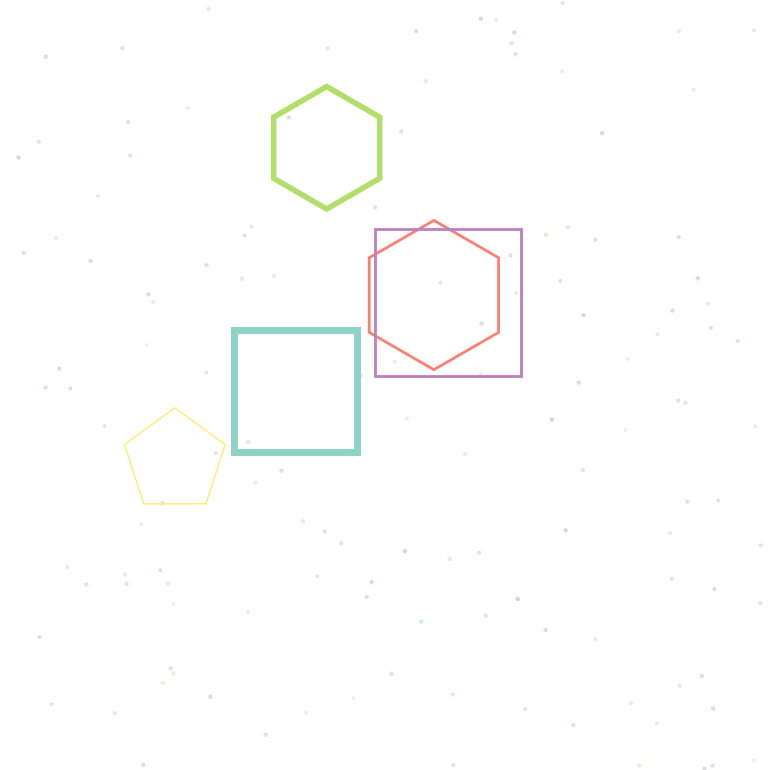[{"shape": "square", "thickness": 2.5, "radius": 0.4, "center": [0.384, 0.492]}, {"shape": "hexagon", "thickness": 1, "radius": 0.48, "center": [0.564, 0.617]}, {"shape": "hexagon", "thickness": 2, "radius": 0.4, "center": [0.424, 0.808]}, {"shape": "square", "thickness": 1, "radius": 0.48, "center": [0.582, 0.607]}, {"shape": "pentagon", "thickness": 0.5, "radius": 0.34, "center": [0.227, 0.401]}]